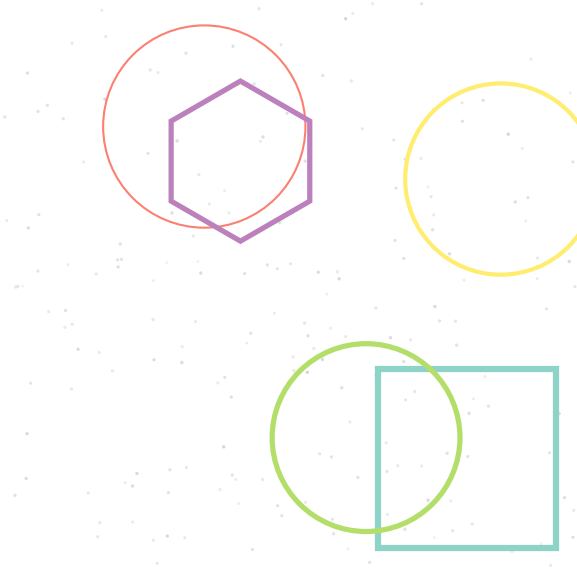[{"shape": "square", "thickness": 3, "radius": 0.77, "center": [0.809, 0.205]}, {"shape": "circle", "thickness": 1, "radius": 0.88, "center": [0.354, 0.78]}, {"shape": "circle", "thickness": 2.5, "radius": 0.81, "center": [0.634, 0.241]}, {"shape": "hexagon", "thickness": 2.5, "radius": 0.69, "center": [0.416, 0.72]}, {"shape": "circle", "thickness": 2, "radius": 0.83, "center": [0.867, 0.689]}]